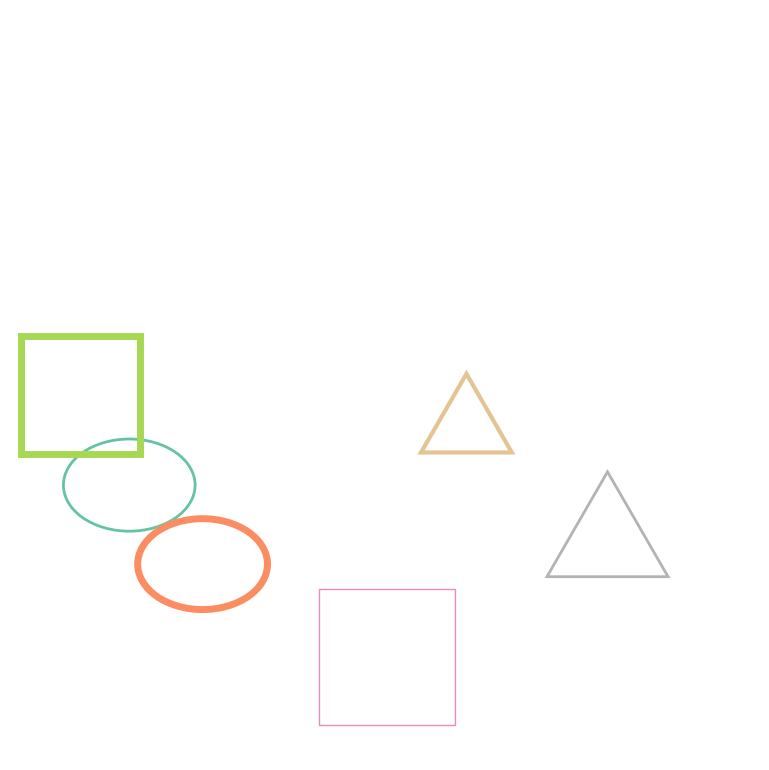[{"shape": "oval", "thickness": 1, "radius": 0.43, "center": [0.168, 0.37]}, {"shape": "oval", "thickness": 2.5, "radius": 0.42, "center": [0.263, 0.267]}, {"shape": "square", "thickness": 0.5, "radius": 0.44, "center": [0.503, 0.147]}, {"shape": "square", "thickness": 2.5, "radius": 0.39, "center": [0.105, 0.487]}, {"shape": "triangle", "thickness": 1.5, "radius": 0.34, "center": [0.606, 0.446]}, {"shape": "triangle", "thickness": 1, "radius": 0.45, "center": [0.789, 0.296]}]